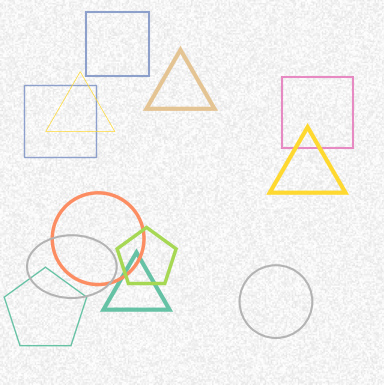[{"shape": "pentagon", "thickness": 1, "radius": 0.56, "center": [0.118, 0.193]}, {"shape": "triangle", "thickness": 3, "radius": 0.5, "center": [0.354, 0.245]}, {"shape": "circle", "thickness": 2.5, "radius": 0.6, "center": [0.255, 0.38]}, {"shape": "square", "thickness": 1.5, "radius": 0.41, "center": [0.305, 0.886]}, {"shape": "square", "thickness": 1, "radius": 0.47, "center": [0.155, 0.685]}, {"shape": "square", "thickness": 1.5, "radius": 0.46, "center": [0.824, 0.708]}, {"shape": "pentagon", "thickness": 2.5, "radius": 0.4, "center": [0.381, 0.329]}, {"shape": "triangle", "thickness": 0.5, "radius": 0.52, "center": [0.208, 0.71]}, {"shape": "triangle", "thickness": 3, "radius": 0.57, "center": [0.799, 0.556]}, {"shape": "triangle", "thickness": 3, "radius": 0.51, "center": [0.469, 0.768]}, {"shape": "circle", "thickness": 1.5, "radius": 0.47, "center": [0.717, 0.217]}, {"shape": "oval", "thickness": 1.5, "radius": 0.58, "center": [0.187, 0.307]}]